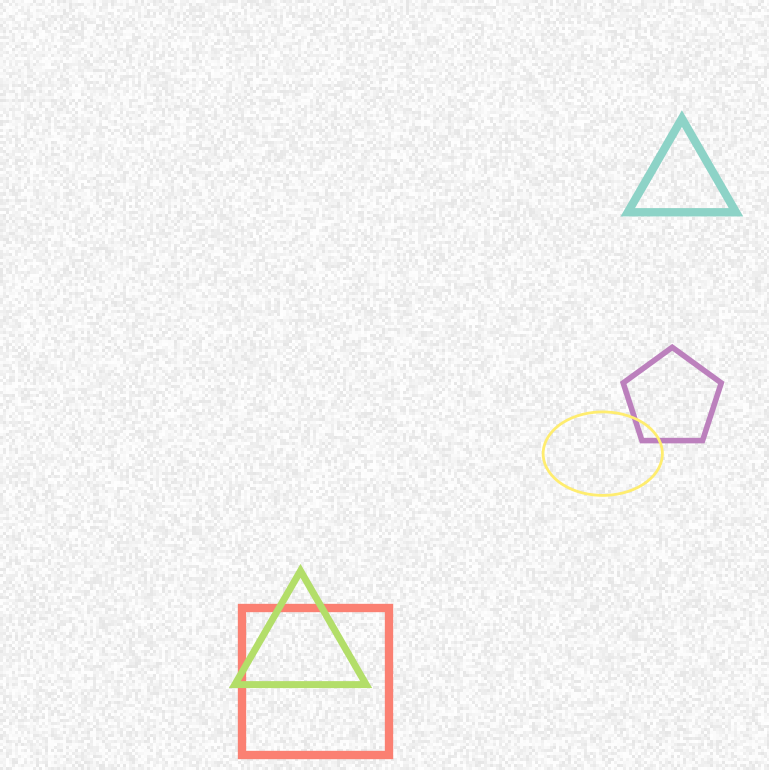[{"shape": "triangle", "thickness": 3, "radius": 0.41, "center": [0.886, 0.765]}, {"shape": "square", "thickness": 3, "radius": 0.48, "center": [0.41, 0.115]}, {"shape": "triangle", "thickness": 2.5, "radius": 0.49, "center": [0.39, 0.16]}, {"shape": "pentagon", "thickness": 2, "radius": 0.33, "center": [0.873, 0.482]}, {"shape": "oval", "thickness": 1, "radius": 0.39, "center": [0.783, 0.411]}]